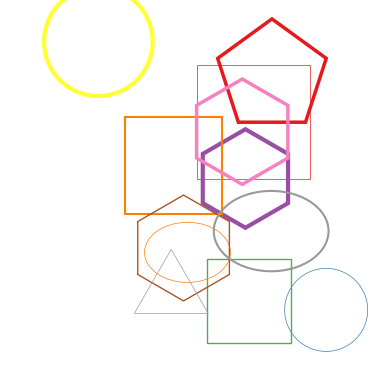[{"shape": "pentagon", "thickness": 2.5, "radius": 0.74, "center": [0.706, 0.803]}, {"shape": "square", "thickness": 0.5, "radius": 0.74, "center": [0.658, 0.683]}, {"shape": "circle", "thickness": 0.5, "radius": 0.54, "center": [0.847, 0.195]}, {"shape": "square", "thickness": 1, "radius": 0.55, "center": [0.646, 0.218]}, {"shape": "hexagon", "thickness": 3, "radius": 0.64, "center": [0.637, 0.536]}, {"shape": "oval", "thickness": 0.5, "radius": 0.56, "center": [0.487, 0.344]}, {"shape": "square", "thickness": 1.5, "radius": 0.63, "center": [0.451, 0.571]}, {"shape": "circle", "thickness": 3, "radius": 0.71, "center": [0.256, 0.892]}, {"shape": "hexagon", "thickness": 1, "radius": 0.69, "center": [0.477, 0.356]}, {"shape": "hexagon", "thickness": 2.5, "radius": 0.68, "center": [0.629, 0.658]}, {"shape": "oval", "thickness": 1.5, "radius": 0.75, "center": [0.704, 0.4]}, {"shape": "triangle", "thickness": 0.5, "radius": 0.55, "center": [0.445, 0.241]}]